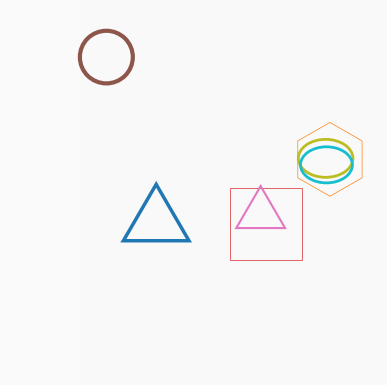[{"shape": "triangle", "thickness": 2.5, "radius": 0.49, "center": [0.403, 0.424]}, {"shape": "hexagon", "thickness": 0.5, "radius": 0.48, "center": [0.851, 0.586]}, {"shape": "square", "thickness": 0.5, "radius": 0.46, "center": [0.686, 0.418]}, {"shape": "circle", "thickness": 3, "radius": 0.34, "center": [0.274, 0.852]}, {"shape": "triangle", "thickness": 1.5, "radius": 0.36, "center": [0.673, 0.444]}, {"shape": "oval", "thickness": 2, "radius": 0.35, "center": [0.84, 0.589]}, {"shape": "oval", "thickness": 2, "radius": 0.33, "center": [0.842, 0.572]}]